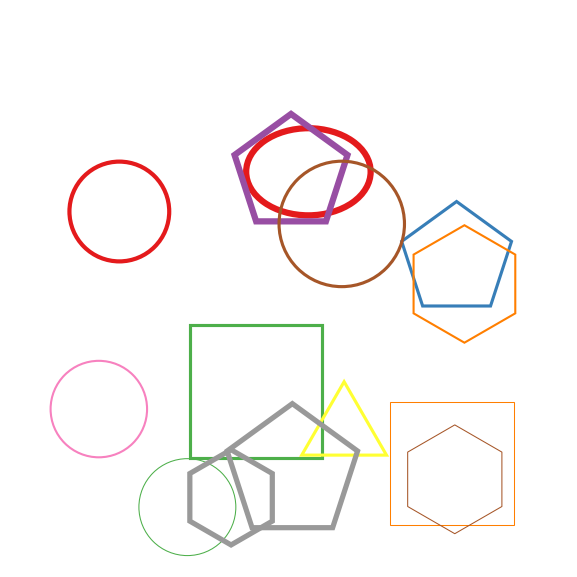[{"shape": "oval", "thickness": 3, "radius": 0.54, "center": [0.534, 0.702]}, {"shape": "circle", "thickness": 2, "radius": 0.43, "center": [0.207, 0.633]}, {"shape": "pentagon", "thickness": 1.5, "radius": 0.5, "center": [0.791, 0.55]}, {"shape": "circle", "thickness": 0.5, "radius": 0.42, "center": [0.324, 0.121]}, {"shape": "square", "thickness": 1.5, "radius": 0.57, "center": [0.443, 0.321]}, {"shape": "pentagon", "thickness": 3, "radius": 0.51, "center": [0.504, 0.699]}, {"shape": "hexagon", "thickness": 1, "radius": 0.51, "center": [0.804, 0.507]}, {"shape": "square", "thickness": 0.5, "radius": 0.53, "center": [0.783, 0.196]}, {"shape": "triangle", "thickness": 1.5, "radius": 0.42, "center": [0.596, 0.253]}, {"shape": "circle", "thickness": 1.5, "radius": 0.54, "center": [0.592, 0.611]}, {"shape": "hexagon", "thickness": 0.5, "radius": 0.47, "center": [0.788, 0.169]}, {"shape": "circle", "thickness": 1, "radius": 0.42, "center": [0.171, 0.291]}, {"shape": "hexagon", "thickness": 2.5, "radius": 0.41, "center": [0.4, 0.138]}, {"shape": "pentagon", "thickness": 2.5, "radius": 0.59, "center": [0.506, 0.181]}]